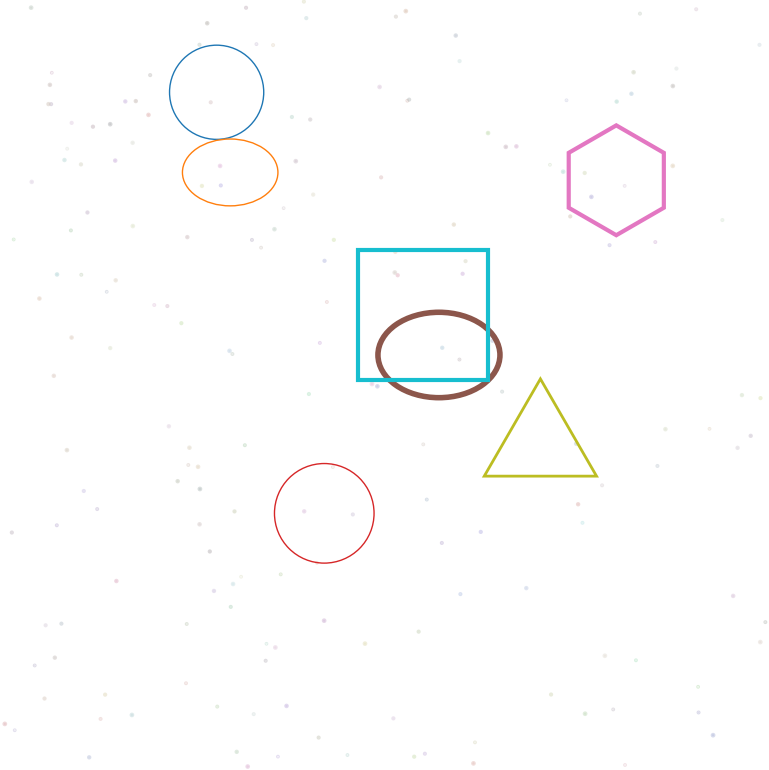[{"shape": "circle", "thickness": 0.5, "radius": 0.31, "center": [0.281, 0.88]}, {"shape": "oval", "thickness": 0.5, "radius": 0.31, "center": [0.299, 0.776]}, {"shape": "circle", "thickness": 0.5, "radius": 0.32, "center": [0.421, 0.333]}, {"shape": "oval", "thickness": 2, "radius": 0.4, "center": [0.57, 0.539]}, {"shape": "hexagon", "thickness": 1.5, "radius": 0.36, "center": [0.8, 0.766]}, {"shape": "triangle", "thickness": 1, "radius": 0.42, "center": [0.702, 0.424]}, {"shape": "square", "thickness": 1.5, "radius": 0.42, "center": [0.549, 0.591]}]